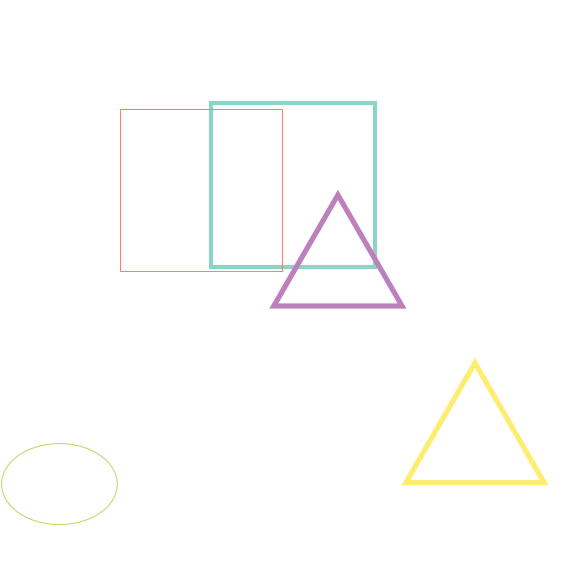[{"shape": "square", "thickness": 2, "radius": 0.71, "center": [0.507, 0.678]}, {"shape": "square", "thickness": 0.5, "radius": 0.7, "center": [0.349, 0.67]}, {"shape": "oval", "thickness": 0.5, "radius": 0.5, "center": [0.103, 0.161]}, {"shape": "triangle", "thickness": 2.5, "radius": 0.64, "center": [0.585, 0.533]}, {"shape": "triangle", "thickness": 2.5, "radius": 0.69, "center": [0.822, 0.233]}]